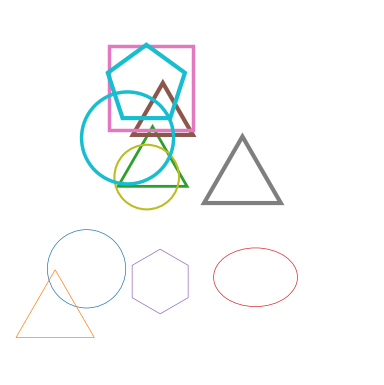[{"shape": "circle", "thickness": 0.5, "radius": 0.51, "center": [0.225, 0.302]}, {"shape": "triangle", "thickness": 0.5, "radius": 0.59, "center": [0.143, 0.182]}, {"shape": "triangle", "thickness": 2, "radius": 0.52, "center": [0.396, 0.568]}, {"shape": "oval", "thickness": 0.5, "radius": 0.54, "center": [0.664, 0.28]}, {"shape": "hexagon", "thickness": 0.5, "radius": 0.42, "center": [0.416, 0.269]}, {"shape": "triangle", "thickness": 3, "radius": 0.45, "center": [0.423, 0.695]}, {"shape": "square", "thickness": 2.5, "radius": 0.55, "center": [0.392, 0.771]}, {"shape": "triangle", "thickness": 3, "radius": 0.58, "center": [0.63, 0.53]}, {"shape": "circle", "thickness": 1.5, "radius": 0.42, "center": [0.381, 0.54]}, {"shape": "pentagon", "thickness": 3, "radius": 0.53, "center": [0.38, 0.778]}, {"shape": "circle", "thickness": 2.5, "radius": 0.6, "center": [0.331, 0.642]}]